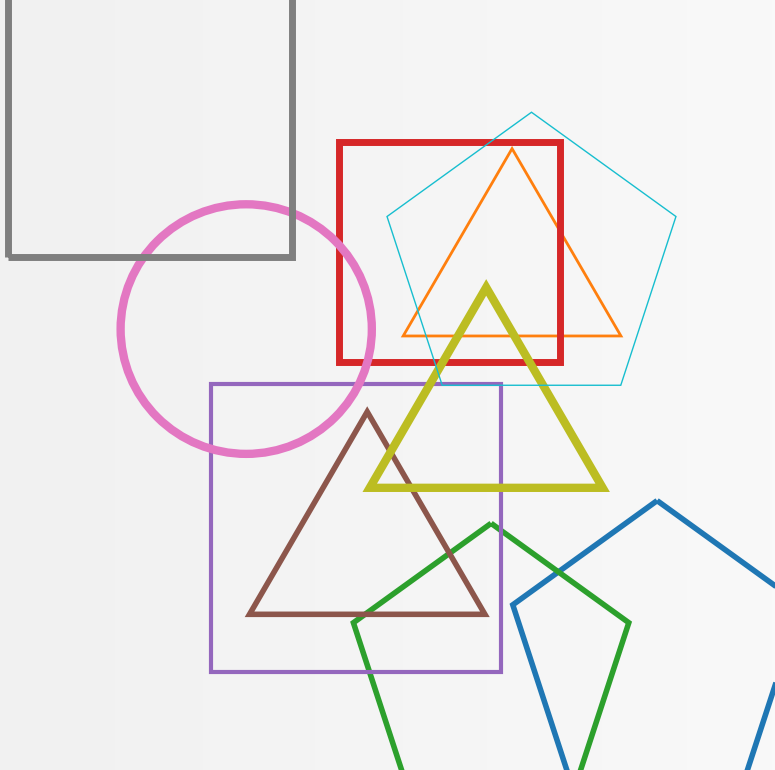[{"shape": "pentagon", "thickness": 2, "radius": 0.98, "center": [0.848, 0.154]}, {"shape": "triangle", "thickness": 1, "radius": 0.81, "center": [0.661, 0.645]}, {"shape": "pentagon", "thickness": 2, "radius": 0.93, "center": [0.634, 0.134]}, {"shape": "square", "thickness": 2.5, "radius": 0.71, "center": [0.58, 0.673]}, {"shape": "square", "thickness": 1.5, "radius": 0.93, "center": [0.459, 0.314]}, {"shape": "triangle", "thickness": 2, "radius": 0.88, "center": [0.474, 0.29]}, {"shape": "circle", "thickness": 3, "radius": 0.81, "center": [0.318, 0.573]}, {"shape": "square", "thickness": 2.5, "radius": 0.92, "center": [0.194, 0.85]}, {"shape": "triangle", "thickness": 3, "radius": 0.87, "center": [0.627, 0.453]}, {"shape": "pentagon", "thickness": 0.5, "radius": 0.98, "center": [0.686, 0.658]}]